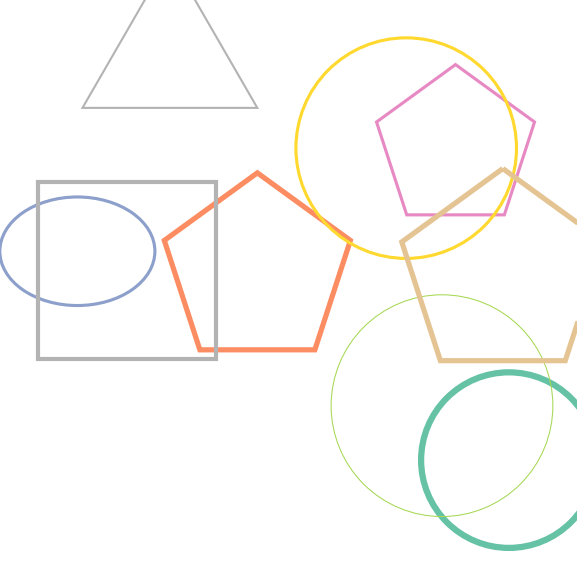[{"shape": "circle", "thickness": 3, "radius": 0.76, "center": [0.881, 0.202]}, {"shape": "pentagon", "thickness": 2.5, "radius": 0.85, "center": [0.446, 0.53]}, {"shape": "oval", "thickness": 1.5, "radius": 0.67, "center": [0.134, 0.564]}, {"shape": "pentagon", "thickness": 1.5, "radius": 0.72, "center": [0.789, 0.743]}, {"shape": "circle", "thickness": 0.5, "radius": 0.96, "center": [0.765, 0.297]}, {"shape": "circle", "thickness": 1.5, "radius": 0.95, "center": [0.703, 0.743]}, {"shape": "pentagon", "thickness": 2.5, "radius": 0.92, "center": [0.871, 0.523]}, {"shape": "square", "thickness": 2, "radius": 0.77, "center": [0.22, 0.531]}, {"shape": "triangle", "thickness": 1, "radius": 0.87, "center": [0.294, 0.9]}]